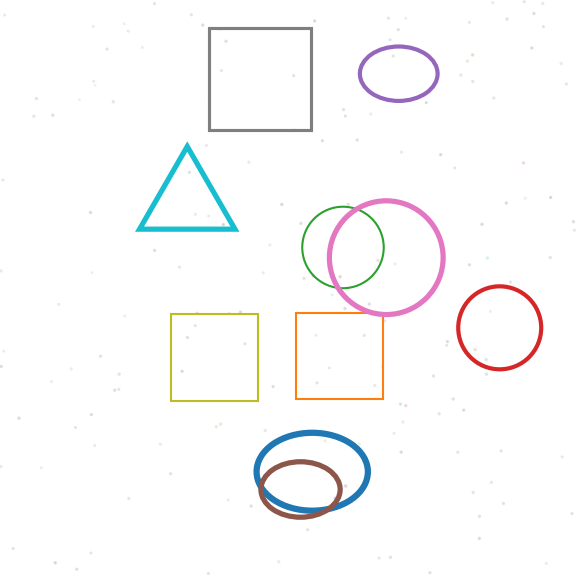[{"shape": "oval", "thickness": 3, "radius": 0.48, "center": [0.541, 0.182]}, {"shape": "square", "thickness": 1, "radius": 0.37, "center": [0.588, 0.383]}, {"shape": "circle", "thickness": 1, "radius": 0.35, "center": [0.594, 0.571]}, {"shape": "circle", "thickness": 2, "radius": 0.36, "center": [0.865, 0.431]}, {"shape": "oval", "thickness": 2, "radius": 0.34, "center": [0.69, 0.871]}, {"shape": "oval", "thickness": 2.5, "radius": 0.34, "center": [0.52, 0.152]}, {"shape": "circle", "thickness": 2.5, "radius": 0.49, "center": [0.669, 0.553]}, {"shape": "square", "thickness": 1.5, "radius": 0.44, "center": [0.451, 0.863]}, {"shape": "square", "thickness": 1, "radius": 0.38, "center": [0.372, 0.38]}, {"shape": "triangle", "thickness": 2.5, "radius": 0.48, "center": [0.324, 0.65]}]